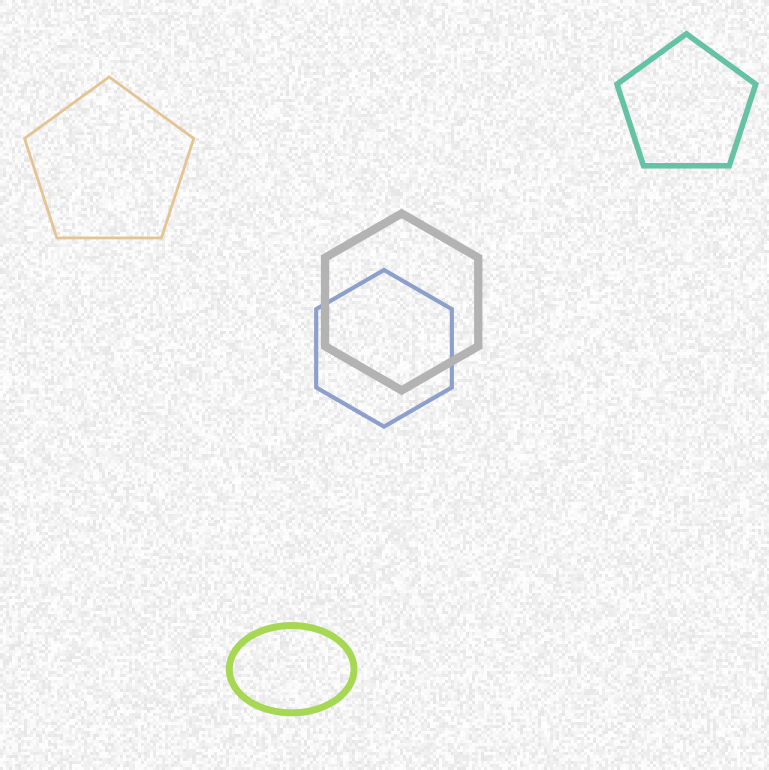[{"shape": "pentagon", "thickness": 2, "radius": 0.47, "center": [0.891, 0.861]}, {"shape": "hexagon", "thickness": 1.5, "radius": 0.51, "center": [0.499, 0.548]}, {"shape": "oval", "thickness": 2.5, "radius": 0.41, "center": [0.379, 0.131]}, {"shape": "pentagon", "thickness": 1, "radius": 0.58, "center": [0.142, 0.784]}, {"shape": "hexagon", "thickness": 3, "radius": 0.57, "center": [0.522, 0.608]}]